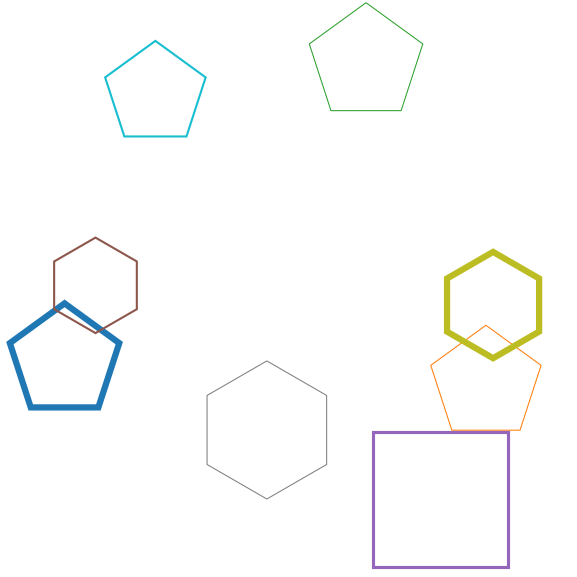[{"shape": "pentagon", "thickness": 3, "radius": 0.5, "center": [0.112, 0.374]}, {"shape": "pentagon", "thickness": 0.5, "radius": 0.5, "center": [0.841, 0.335]}, {"shape": "pentagon", "thickness": 0.5, "radius": 0.52, "center": [0.634, 0.891]}, {"shape": "square", "thickness": 1.5, "radius": 0.59, "center": [0.763, 0.134]}, {"shape": "hexagon", "thickness": 1, "radius": 0.41, "center": [0.165, 0.505]}, {"shape": "hexagon", "thickness": 0.5, "radius": 0.6, "center": [0.462, 0.255]}, {"shape": "hexagon", "thickness": 3, "radius": 0.46, "center": [0.854, 0.471]}, {"shape": "pentagon", "thickness": 1, "radius": 0.46, "center": [0.269, 0.837]}]